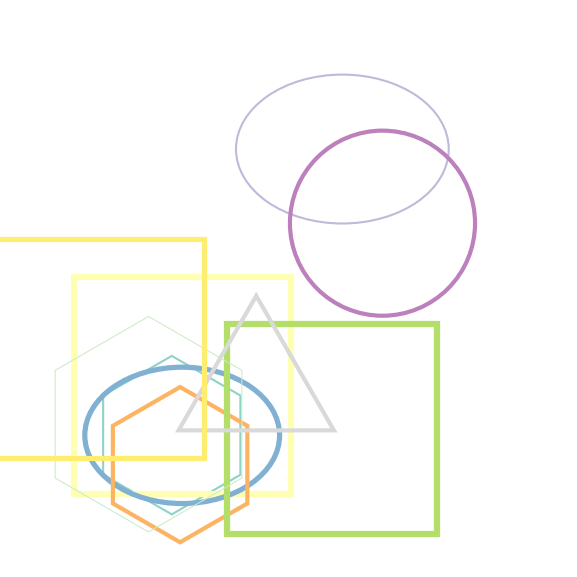[{"shape": "hexagon", "thickness": 1, "radius": 0.69, "center": [0.297, 0.246]}, {"shape": "square", "thickness": 3, "radius": 0.94, "center": [0.316, 0.331]}, {"shape": "oval", "thickness": 1, "radius": 0.92, "center": [0.593, 0.741]}, {"shape": "oval", "thickness": 2.5, "radius": 0.84, "center": [0.315, 0.245]}, {"shape": "hexagon", "thickness": 2, "radius": 0.67, "center": [0.312, 0.195]}, {"shape": "square", "thickness": 3, "radius": 0.91, "center": [0.575, 0.257]}, {"shape": "triangle", "thickness": 2, "radius": 0.78, "center": [0.444, 0.332]}, {"shape": "circle", "thickness": 2, "radius": 0.8, "center": [0.662, 0.613]}, {"shape": "hexagon", "thickness": 0.5, "radius": 0.93, "center": [0.257, 0.265]}, {"shape": "square", "thickness": 2.5, "radius": 0.95, "center": [0.164, 0.396]}]